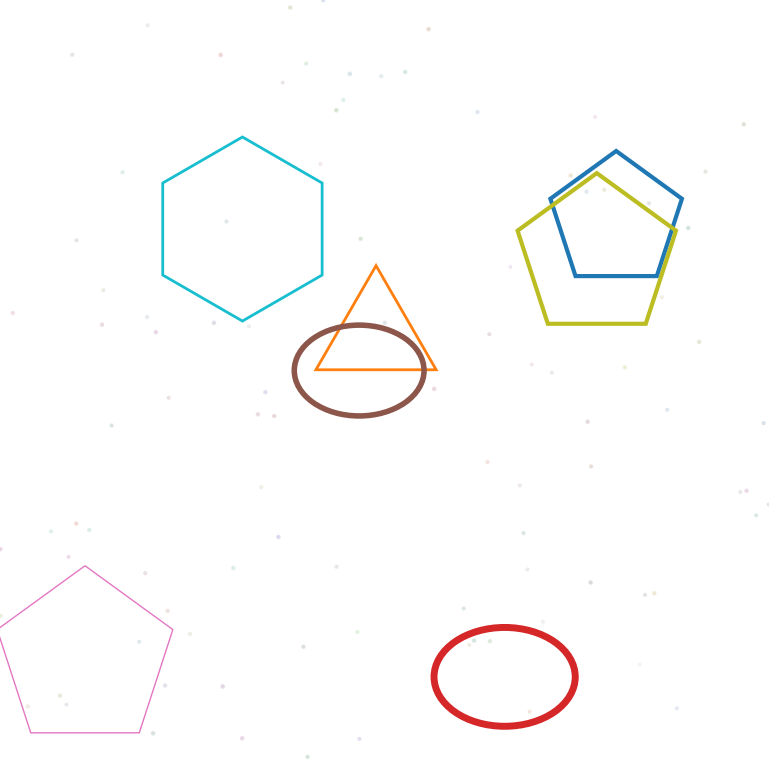[{"shape": "pentagon", "thickness": 1.5, "radius": 0.45, "center": [0.8, 0.714]}, {"shape": "triangle", "thickness": 1, "radius": 0.45, "center": [0.488, 0.565]}, {"shape": "oval", "thickness": 2.5, "radius": 0.46, "center": [0.655, 0.121]}, {"shape": "oval", "thickness": 2, "radius": 0.42, "center": [0.466, 0.519]}, {"shape": "pentagon", "thickness": 0.5, "radius": 0.6, "center": [0.11, 0.145]}, {"shape": "pentagon", "thickness": 1.5, "radius": 0.54, "center": [0.775, 0.667]}, {"shape": "hexagon", "thickness": 1, "radius": 0.6, "center": [0.315, 0.703]}]